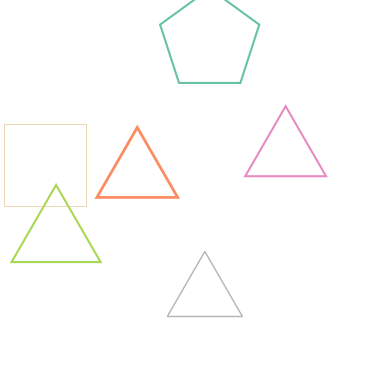[{"shape": "pentagon", "thickness": 1.5, "radius": 0.68, "center": [0.545, 0.894]}, {"shape": "triangle", "thickness": 2, "radius": 0.61, "center": [0.357, 0.548]}, {"shape": "triangle", "thickness": 1.5, "radius": 0.61, "center": [0.742, 0.603]}, {"shape": "triangle", "thickness": 1.5, "radius": 0.67, "center": [0.146, 0.386]}, {"shape": "square", "thickness": 0.5, "radius": 0.53, "center": [0.116, 0.572]}, {"shape": "triangle", "thickness": 1, "radius": 0.56, "center": [0.532, 0.234]}]